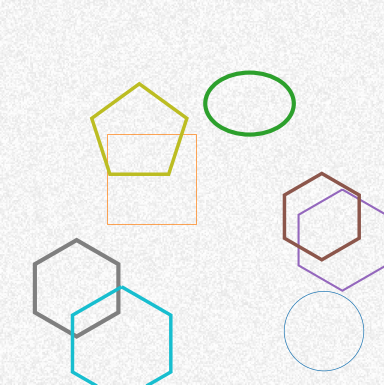[{"shape": "circle", "thickness": 0.5, "radius": 0.52, "center": [0.842, 0.14]}, {"shape": "square", "thickness": 0.5, "radius": 0.58, "center": [0.394, 0.535]}, {"shape": "oval", "thickness": 3, "radius": 0.58, "center": [0.648, 0.731]}, {"shape": "hexagon", "thickness": 1.5, "radius": 0.66, "center": [0.889, 0.376]}, {"shape": "hexagon", "thickness": 2.5, "radius": 0.56, "center": [0.836, 0.437]}, {"shape": "hexagon", "thickness": 3, "radius": 0.63, "center": [0.199, 0.251]}, {"shape": "pentagon", "thickness": 2.5, "radius": 0.65, "center": [0.362, 0.652]}, {"shape": "hexagon", "thickness": 2.5, "radius": 0.74, "center": [0.316, 0.108]}]